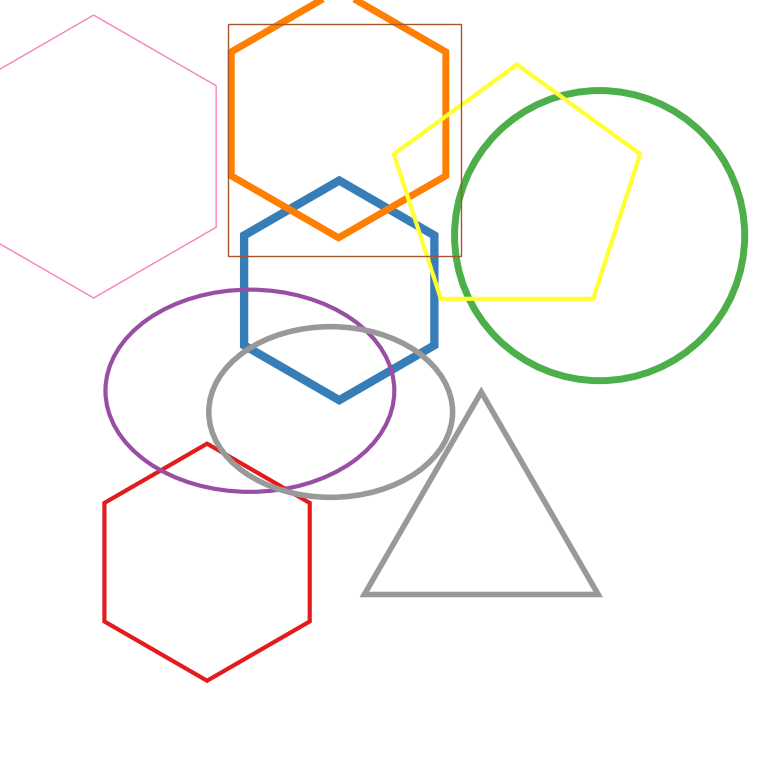[{"shape": "hexagon", "thickness": 1.5, "radius": 0.77, "center": [0.269, 0.27]}, {"shape": "hexagon", "thickness": 3, "radius": 0.71, "center": [0.441, 0.623]}, {"shape": "circle", "thickness": 2.5, "radius": 0.94, "center": [0.779, 0.694]}, {"shape": "oval", "thickness": 1.5, "radius": 0.94, "center": [0.325, 0.493]}, {"shape": "hexagon", "thickness": 2.5, "radius": 0.8, "center": [0.44, 0.852]}, {"shape": "pentagon", "thickness": 1.5, "radius": 0.84, "center": [0.671, 0.748]}, {"shape": "square", "thickness": 0.5, "radius": 0.75, "center": [0.448, 0.818]}, {"shape": "hexagon", "thickness": 0.5, "radius": 0.92, "center": [0.122, 0.797]}, {"shape": "triangle", "thickness": 2, "radius": 0.88, "center": [0.625, 0.316]}, {"shape": "oval", "thickness": 2, "radius": 0.79, "center": [0.429, 0.465]}]